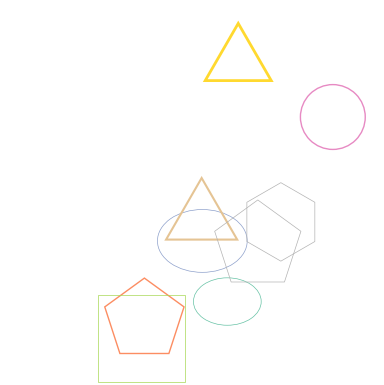[{"shape": "oval", "thickness": 0.5, "radius": 0.44, "center": [0.59, 0.217]}, {"shape": "pentagon", "thickness": 1, "radius": 0.54, "center": [0.375, 0.169]}, {"shape": "oval", "thickness": 0.5, "radius": 0.58, "center": [0.526, 0.374]}, {"shape": "circle", "thickness": 1, "radius": 0.42, "center": [0.865, 0.696]}, {"shape": "square", "thickness": 0.5, "radius": 0.56, "center": [0.367, 0.12]}, {"shape": "triangle", "thickness": 2, "radius": 0.5, "center": [0.619, 0.84]}, {"shape": "triangle", "thickness": 1.5, "radius": 0.53, "center": [0.524, 0.431]}, {"shape": "pentagon", "thickness": 0.5, "radius": 0.59, "center": [0.67, 0.363]}, {"shape": "hexagon", "thickness": 0.5, "radius": 0.51, "center": [0.729, 0.424]}]